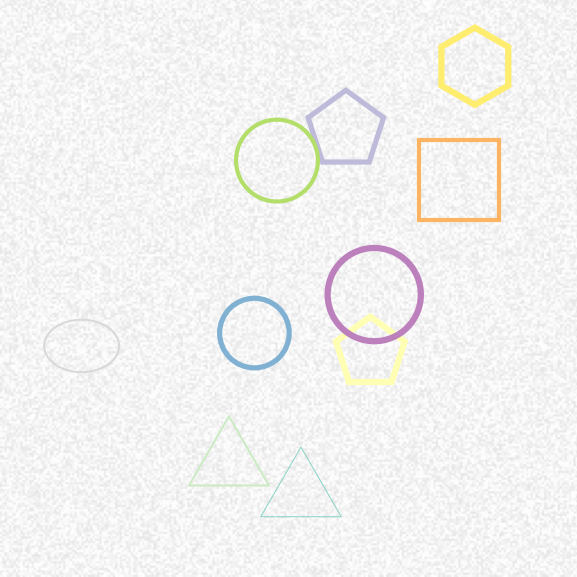[{"shape": "triangle", "thickness": 0.5, "radius": 0.4, "center": [0.521, 0.145]}, {"shape": "pentagon", "thickness": 3, "radius": 0.31, "center": [0.641, 0.388]}, {"shape": "pentagon", "thickness": 2.5, "radius": 0.34, "center": [0.599, 0.774]}, {"shape": "circle", "thickness": 2.5, "radius": 0.3, "center": [0.441, 0.422]}, {"shape": "square", "thickness": 2, "radius": 0.35, "center": [0.795, 0.687]}, {"shape": "circle", "thickness": 2, "radius": 0.35, "center": [0.48, 0.721]}, {"shape": "oval", "thickness": 1, "radius": 0.32, "center": [0.141, 0.4]}, {"shape": "circle", "thickness": 3, "radius": 0.4, "center": [0.648, 0.489]}, {"shape": "triangle", "thickness": 1, "radius": 0.4, "center": [0.396, 0.198]}, {"shape": "hexagon", "thickness": 3, "radius": 0.33, "center": [0.822, 0.884]}]